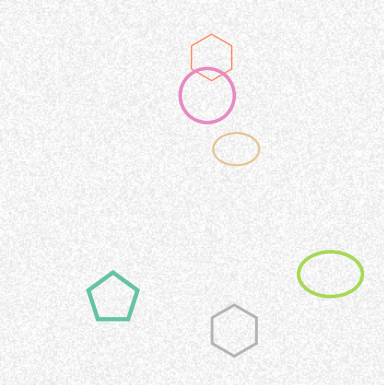[{"shape": "pentagon", "thickness": 3, "radius": 0.34, "center": [0.294, 0.225]}, {"shape": "hexagon", "thickness": 1, "radius": 0.3, "center": [0.55, 0.851]}, {"shape": "circle", "thickness": 2.5, "radius": 0.35, "center": [0.538, 0.752]}, {"shape": "oval", "thickness": 2.5, "radius": 0.41, "center": [0.859, 0.288]}, {"shape": "oval", "thickness": 1.5, "radius": 0.3, "center": [0.614, 0.613]}, {"shape": "hexagon", "thickness": 2, "radius": 0.33, "center": [0.609, 0.141]}]